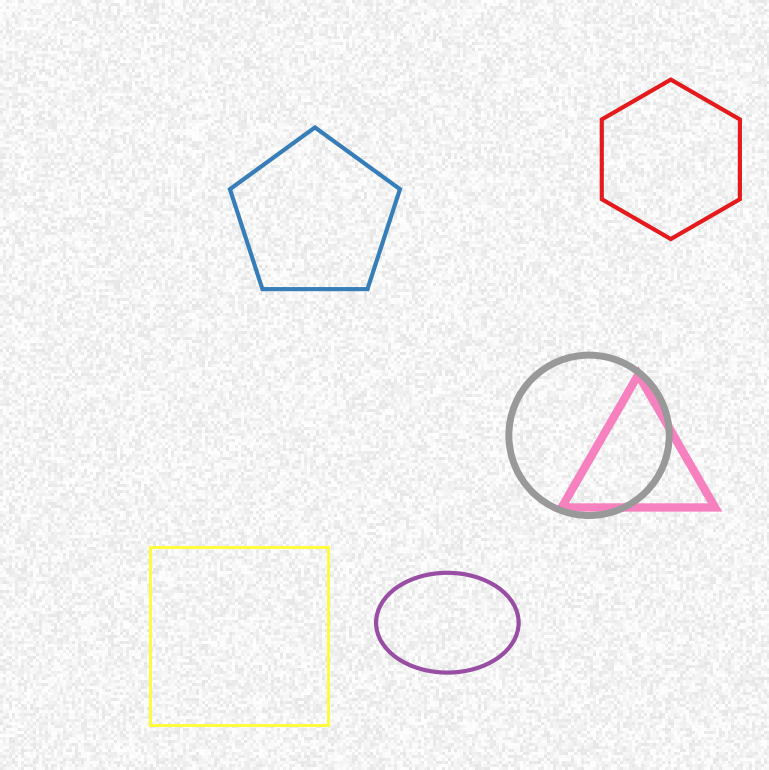[{"shape": "hexagon", "thickness": 1.5, "radius": 0.52, "center": [0.871, 0.793]}, {"shape": "pentagon", "thickness": 1.5, "radius": 0.58, "center": [0.409, 0.718]}, {"shape": "oval", "thickness": 1.5, "radius": 0.46, "center": [0.581, 0.191]}, {"shape": "square", "thickness": 1, "radius": 0.58, "center": [0.311, 0.174]}, {"shape": "triangle", "thickness": 3, "radius": 0.58, "center": [0.829, 0.398]}, {"shape": "circle", "thickness": 2.5, "radius": 0.52, "center": [0.765, 0.435]}]